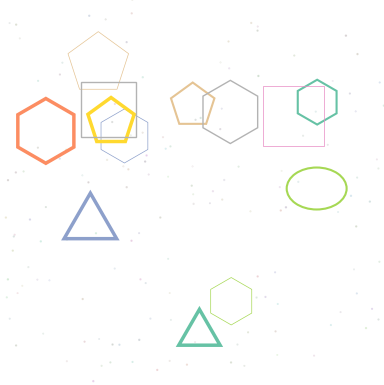[{"shape": "triangle", "thickness": 2.5, "radius": 0.31, "center": [0.518, 0.134]}, {"shape": "hexagon", "thickness": 1.5, "radius": 0.29, "center": [0.824, 0.735]}, {"shape": "hexagon", "thickness": 2.5, "radius": 0.42, "center": [0.119, 0.66]}, {"shape": "triangle", "thickness": 2.5, "radius": 0.39, "center": [0.235, 0.419]}, {"shape": "hexagon", "thickness": 0.5, "radius": 0.35, "center": [0.323, 0.647]}, {"shape": "square", "thickness": 0.5, "radius": 0.39, "center": [0.762, 0.699]}, {"shape": "oval", "thickness": 1.5, "radius": 0.39, "center": [0.822, 0.51]}, {"shape": "hexagon", "thickness": 0.5, "radius": 0.31, "center": [0.601, 0.218]}, {"shape": "pentagon", "thickness": 2.5, "radius": 0.32, "center": [0.288, 0.684]}, {"shape": "pentagon", "thickness": 0.5, "radius": 0.41, "center": [0.255, 0.835]}, {"shape": "pentagon", "thickness": 1.5, "radius": 0.3, "center": [0.501, 0.726]}, {"shape": "square", "thickness": 1, "radius": 0.36, "center": [0.282, 0.716]}, {"shape": "hexagon", "thickness": 1, "radius": 0.41, "center": [0.598, 0.709]}]